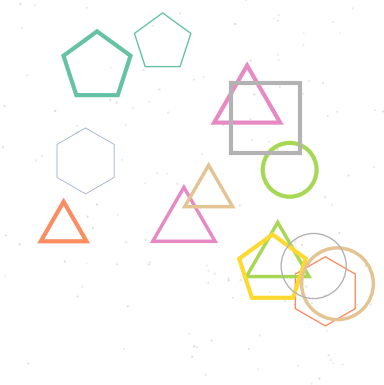[{"shape": "pentagon", "thickness": 3, "radius": 0.46, "center": [0.252, 0.827]}, {"shape": "pentagon", "thickness": 1, "radius": 0.39, "center": [0.422, 0.889]}, {"shape": "triangle", "thickness": 3, "radius": 0.34, "center": [0.165, 0.408]}, {"shape": "hexagon", "thickness": 1, "radius": 0.45, "center": [0.845, 0.243]}, {"shape": "hexagon", "thickness": 0.5, "radius": 0.43, "center": [0.222, 0.582]}, {"shape": "triangle", "thickness": 3, "radius": 0.5, "center": [0.642, 0.731]}, {"shape": "triangle", "thickness": 2.5, "radius": 0.47, "center": [0.478, 0.42]}, {"shape": "circle", "thickness": 3, "radius": 0.35, "center": [0.752, 0.559]}, {"shape": "triangle", "thickness": 2.5, "radius": 0.47, "center": [0.721, 0.329]}, {"shape": "pentagon", "thickness": 3, "radius": 0.45, "center": [0.708, 0.3]}, {"shape": "circle", "thickness": 2.5, "radius": 0.47, "center": [0.877, 0.263]}, {"shape": "triangle", "thickness": 2.5, "radius": 0.36, "center": [0.542, 0.499]}, {"shape": "circle", "thickness": 1, "radius": 0.42, "center": [0.815, 0.309]}, {"shape": "square", "thickness": 3, "radius": 0.45, "center": [0.69, 0.694]}]